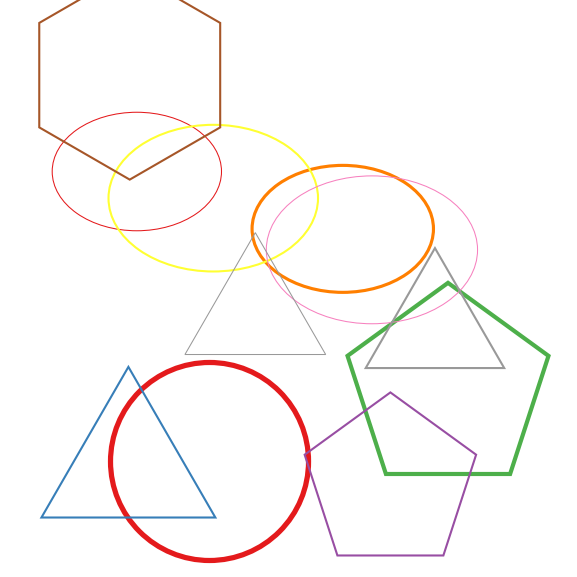[{"shape": "oval", "thickness": 0.5, "radius": 0.73, "center": [0.237, 0.702]}, {"shape": "circle", "thickness": 2.5, "radius": 0.86, "center": [0.363, 0.2]}, {"shape": "triangle", "thickness": 1, "radius": 0.87, "center": [0.222, 0.19]}, {"shape": "pentagon", "thickness": 2, "radius": 0.91, "center": [0.776, 0.326]}, {"shape": "pentagon", "thickness": 1, "radius": 0.78, "center": [0.676, 0.164]}, {"shape": "oval", "thickness": 1.5, "radius": 0.79, "center": [0.594, 0.603]}, {"shape": "oval", "thickness": 1, "radius": 0.91, "center": [0.369, 0.656]}, {"shape": "hexagon", "thickness": 1, "radius": 0.9, "center": [0.225, 0.869]}, {"shape": "oval", "thickness": 0.5, "radius": 0.91, "center": [0.644, 0.567]}, {"shape": "triangle", "thickness": 1, "radius": 0.69, "center": [0.753, 0.431]}, {"shape": "triangle", "thickness": 0.5, "radius": 0.7, "center": [0.442, 0.456]}]